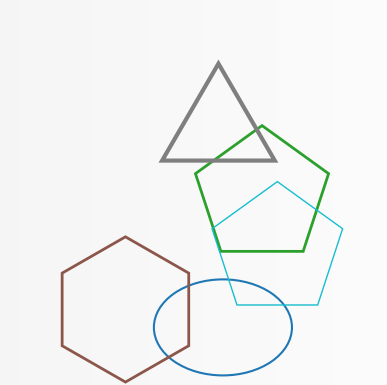[{"shape": "oval", "thickness": 1.5, "radius": 0.89, "center": [0.575, 0.15]}, {"shape": "pentagon", "thickness": 2, "radius": 0.9, "center": [0.676, 0.493]}, {"shape": "hexagon", "thickness": 2, "radius": 0.94, "center": [0.324, 0.196]}, {"shape": "triangle", "thickness": 3, "radius": 0.84, "center": [0.564, 0.667]}, {"shape": "pentagon", "thickness": 1, "radius": 0.89, "center": [0.716, 0.351]}]